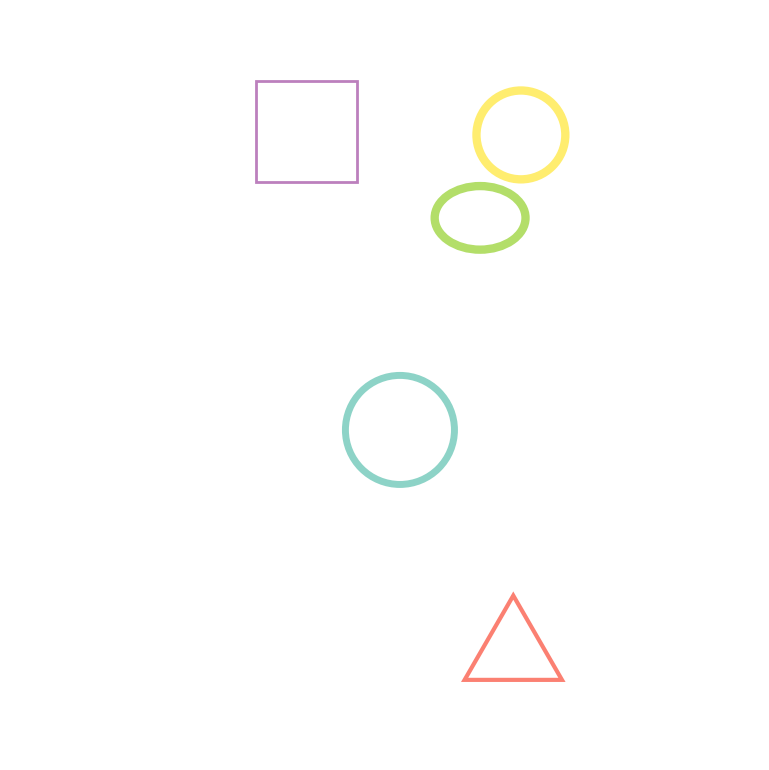[{"shape": "circle", "thickness": 2.5, "radius": 0.35, "center": [0.519, 0.442]}, {"shape": "triangle", "thickness": 1.5, "radius": 0.36, "center": [0.667, 0.154]}, {"shape": "oval", "thickness": 3, "radius": 0.29, "center": [0.624, 0.717]}, {"shape": "square", "thickness": 1, "radius": 0.33, "center": [0.399, 0.83]}, {"shape": "circle", "thickness": 3, "radius": 0.29, "center": [0.677, 0.825]}]